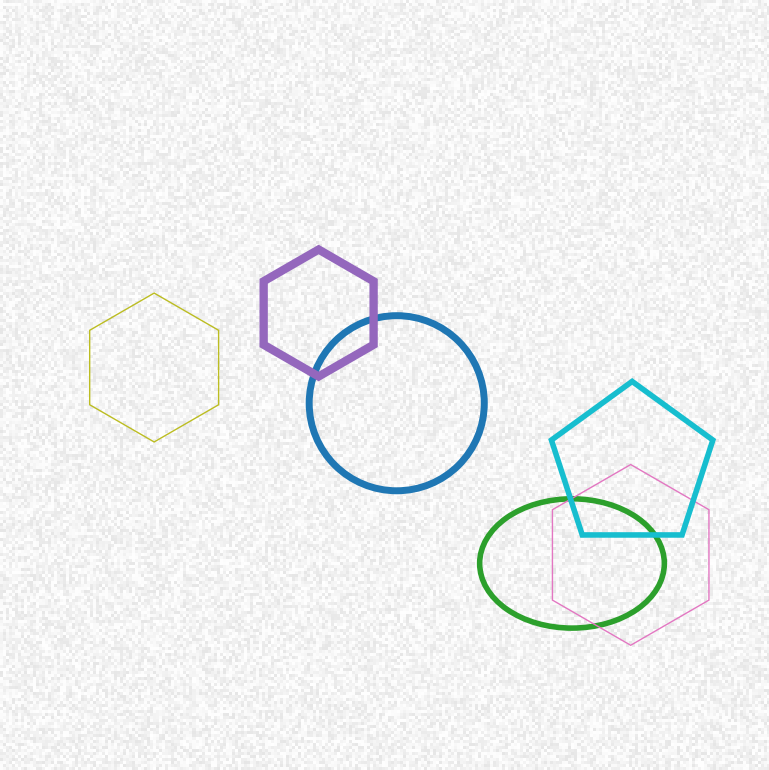[{"shape": "circle", "thickness": 2.5, "radius": 0.57, "center": [0.515, 0.476]}, {"shape": "oval", "thickness": 2, "radius": 0.6, "center": [0.743, 0.268]}, {"shape": "hexagon", "thickness": 3, "radius": 0.41, "center": [0.414, 0.594]}, {"shape": "hexagon", "thickness": 0.5, "radius": 0.59, "center": [0.819, 0.279]}, {"shape": "hexagon", "thickness": 0.5, "radius": 0.48, "center": [0.2, 0.523]}, {"shape": "pentagon", "thickness": 2, "radius": 0.55, "center": [0.821, 0.394]}]